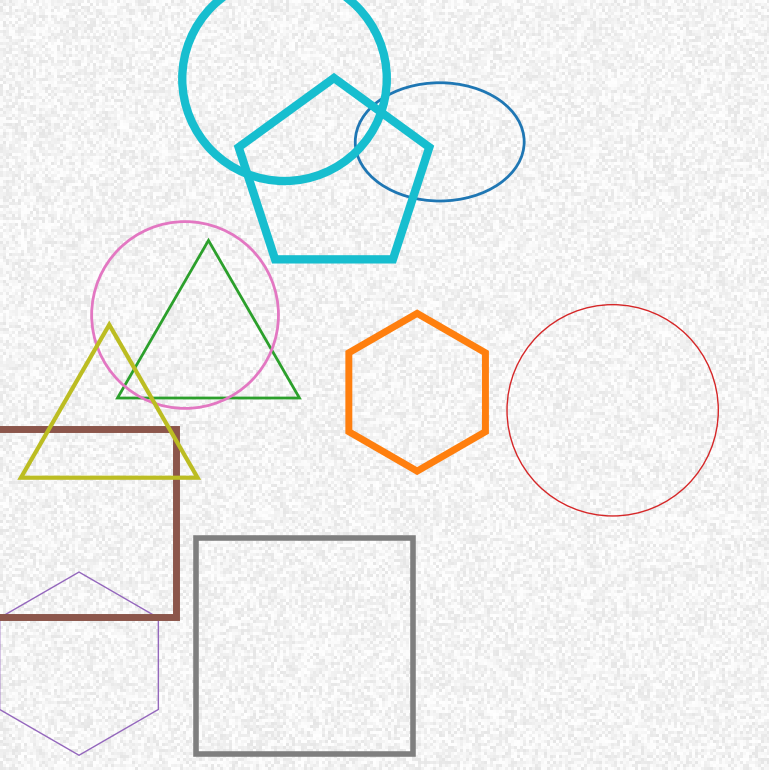[{"shape": "oval", "thickness": 1, "radius": 0.55, "center": [0.571, 0.816]}, {"shape": "hexagon", "thickness": 2.5, "radius": 0.51, "center": [0.542, 0.491]}, {"shape": "triangle", "thickness": 1, "radius": 0.68, "center": [0.271, 0.551]}, {"shape": "circle", "thickness": 0.5, "radius": 0.69, "center": [0.796, 0.467]}, {"shape": "hexagon", "thickness": 0.5, "radius": 0.59, "center": [0.103, 0.138]}, {"shape": "square", "thickness": 2.5, "radius": 0.61, "center": [0.107, 0.321]}, {"shape": "circle", "thickness": 1, "radius": 0.61, "center": [0.24, 0.591]}, {"shape": "square", "thickness": 2, "radius": 0.7, "center": [0.395, 0.161]}, {"shape": "triangle", "thickness": 1.5, "radius": 0.66, "center": [0.142, 0.446]}, {"shape": "circle", "thickness": 3, "radius": 0.66, "center": [0.37, 0.898]}, {"shape": "pentagon", "thickness": 3, "radius": 0.65, "center": [0.434, 0.769]}]